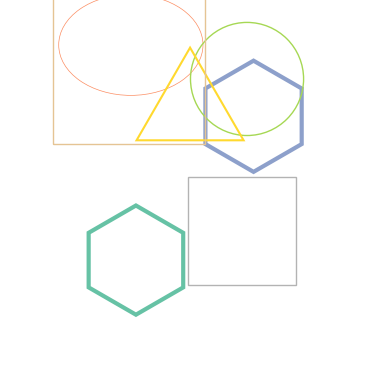[{"shape": "hexagon", "thickness": 3, "radius": 0.71, "center": [0.353, 0.324]}, {"shape": "oval", "thickness": 0.5, "radius": 0.94, "center": [0.34, 0.883]}, {"shape": "hexagon", "thickness": 3, "radius": 0.72, "center": [0.659, 0.698]}, {"shape": "circle", "thickness": 1, "radius": 0.73, "center": [0.642, 0.795]}, {"shape": "triangle", "thickness": 1.5, "radius": 0.8, "center": [0.494, 0.716]}, {"shape": "square", "thickness": 1, "radius": 0.98, "center": [0.335, 0.824]}, {"shape": "square", "thickness": 1, "radius": 0.7, "center": [0.628, 0.401]}]